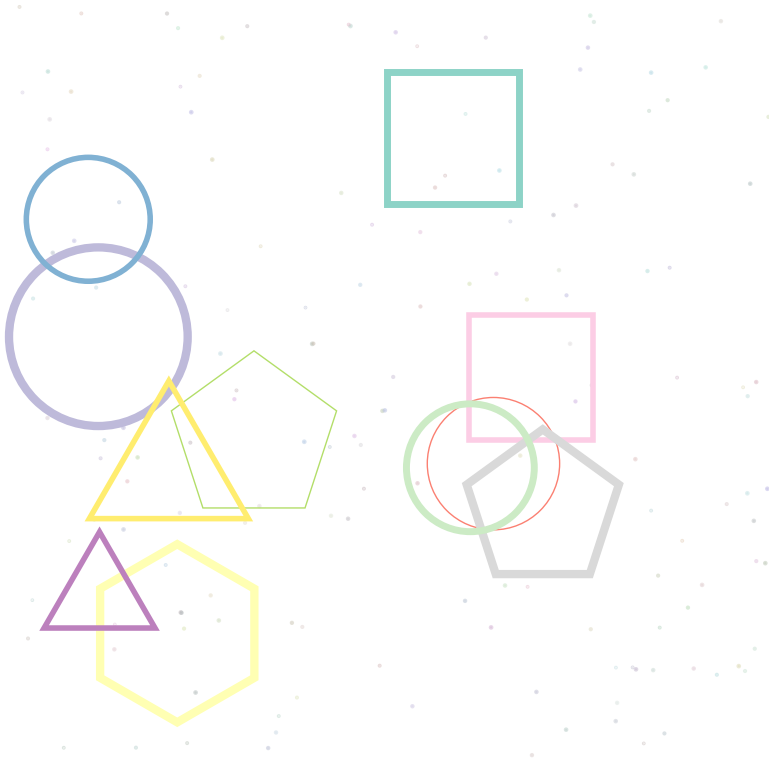[{"shape": "square", "thickness": 2.5, "radius": 0.43, "center": [0.588, 0.821]}, {"shape": "hexagon", "thickness": 3, "radius": 0.58, "center": [0.23, 0.178]}, {"shape": "circle", "thickness": 3, "radius": 0.58, "center": [0.128, 0.563]}, {"shape": "circle", "thickness": 0.5, "radius": 0.43, "center": [0.641, 0.398]}, {"shape": "circle", "thickness": 2, "radius": 0.4, "center": [0.115, 0.715]}, {"shape": "pentagon", "thickness": 0.5, "radius": 0.56, "center": [0.33, 0.432]}, {"shape": "square", "thickness": 2, "radius": 0.4, "center": [0.69, 0.51]}, {"shape": "pentagon", "thickness": 3, "radius": 0.52, "center": [0.705, 0.338]}, {"shape": "triangle", "thickness": 2, "radius": 0.42, "center": [0.129, 0.226]}, {"shape": "circle", "thickness": 2.5, "radius": 0.42, "center": [0.611, 0.393]}, {"shape": "triangle", "thickness": 2, "radius": 0.6, "center": [0.219, 0.386]}]